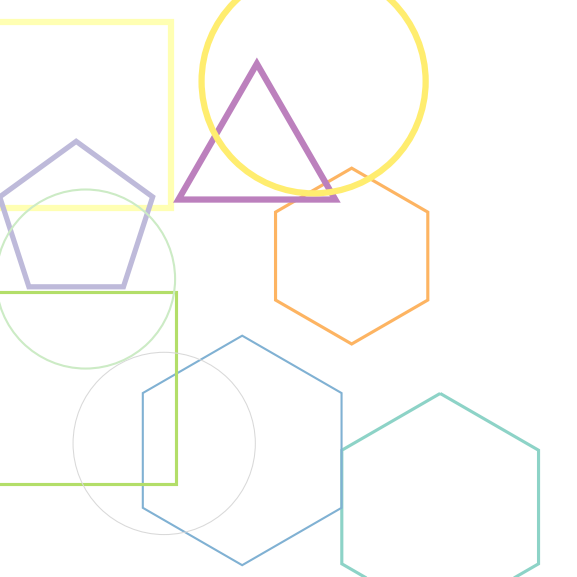[{"shape": "hexagon", "thickness": 1.5, "radius": 0.98, "center": [0.762, 0.121]}, {"shape": "square", "thickness": 3, "radius": 0.8, "center": [0.136, 0.8]}, {"shape": "pentagon", "thickness": 2.5, "radius": 0.7, "center": [0.132, 0.615]}, {"shape": "hexagon", "thickness": 1, "radius": 0.99, "center": [0.419, 0.219]}, {"shape": "hexagon", "thickness": 1.5, "radius": 0.76, "center": [0.609, 0.556]}, {"shape": "square", "thickness": 1.5, "radius": 0.83, "center": [0.139, 0.327]}, {"shape": "circle", "thickness": 0.5, "radius": 0.79, "center": [0.284, 0.231]}, {"shape": "triangle", "thickness": 3, "radius": 0.78, "center": [0.445, 0.732]}, {"shape": "circle", "thickness": 1, "radius": 0.78, "center": [0.148, 0.516]}, {"shape": "circle", "thickness": 3, "radius": 0.97, "center": [0.543, 0.858]}]